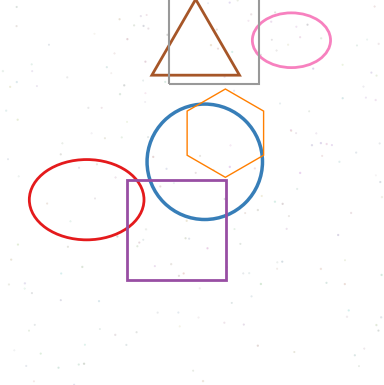[{"shape": "oval", "thickness": 2, "radius": 0.74, "center": [0.225, 0.481]}, {"shape": "circle", "thickness": 2.5, "radius": 0.75, "center": [0.532, 0.58]}, {"shape": "square", "thickness": 2, "radius": 0.64, "center": [0.459, 0.402]}, {"shape": "hexagon", "thickness": 1, "radius": 0.57, "center": [0.585, 0.654]}, {"shape": "triangle", "thickness": 2, "radius": 0.66, "center": [0.508, 0.87]}, {"shape": "oval", "thickness": 2, "radius": 0.51, "center": [0.757, 0.895]}, {"shape": "square", "thickness": 1.5, "radius": 0.58, "center": [0.555, 0.898]}]